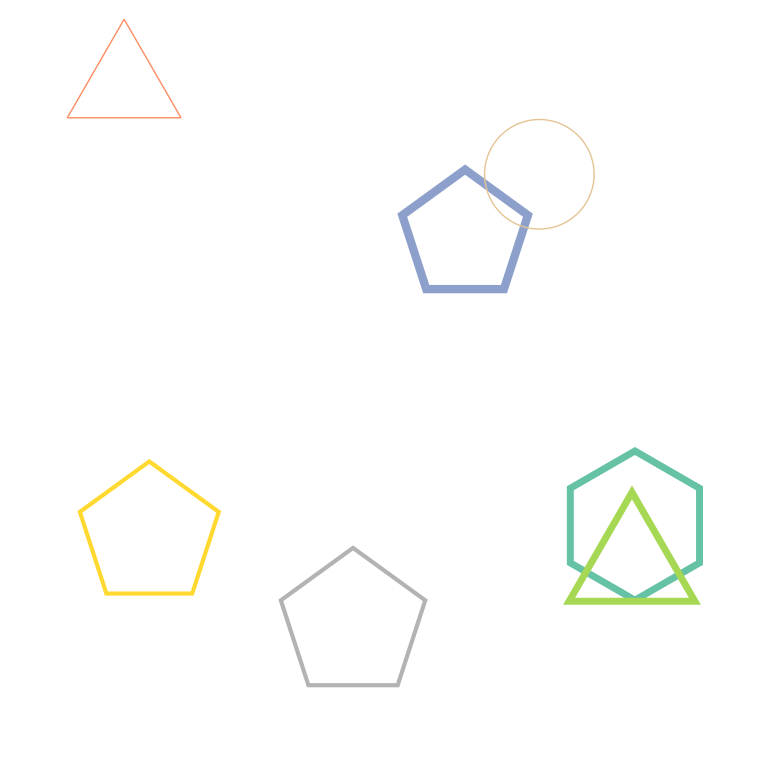[{"shape": "hexagon", "thickness": 2.5, "radius": 0.48, "center": [0.825, 0.317]}, {"shape": "triangle", "thickness": 0.5, "radius": 0.43, "center": [0.161, 0.89]}, {"shape": "pentagon", "thickness": 3, "radius": 0.43, "center": [0.604, 0.694]}, {"shape": "triangle", "thickness": 2.5, "radius": 0.47, "center": [0.821, 0.266]}, {"shape": "pentagon", "thickness": 1.5, "radius": 0.47, "center": [0.194, 0.306]}, {"shape": "circle", "thickness": 0.5, "radius": 0.36, "center": [0.7, 0.774]}, {"shape": "pentagon", "thickness": 1.5, "radius": 0.49, "center": [0.459, 0.19]}]